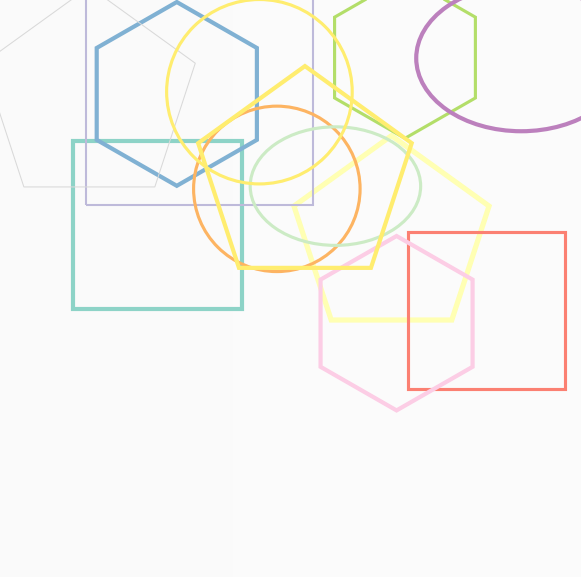[{"shape": "square", "thickness": 2, "radius": 0.73, "center": [0.271, 0.61]}, {"shape": "pentagon", "thickness": 2.5, "radius": 0.88, "center": [0.674, 0.588]}, {"shape": "square", "thickness": 1, "radius": 0.98, "center": [0.343, 0.839]}, {"shape": "square", "thickness": 1.5, "radius": 0.68, "center": [0.837, 0.461]}, {"shape": "hexagon", "thickness": 2, "radius": 0.8, "center": [0.304, 0.837]}, {"shape": "circle", "thickness": 1.5, "radius": 0.72, "center": [0.476, 0.672]}, {"shape": "hexagon", "thickness": 1.5, "radius": 0.7, "center": [0.697, 0.899]}, {"shape": "hexagon", "thickness": 2, "radius": 0.76, "center": [0.682, 0.439]}, {"shape": "pentagon", "thickness": 0.5, "radius": 0.96, "center": [0.154, 0.83]}, {"shape": "oval", "thickness": 2, "radius": 0.9, "center": [0.897, 0.898]}, {"shape": "oval", "thickness": 1.5, "radius": 0.73, "center": [0.577, 0.677]}, {"shape": "pentagon", "thickness": 2, "radius": 0.97, "center": [0.525, 0.692]}, {"shape": "circle", "thickness": 1.5, "radius": 0.8, "center": [0.446, 0.84]}]